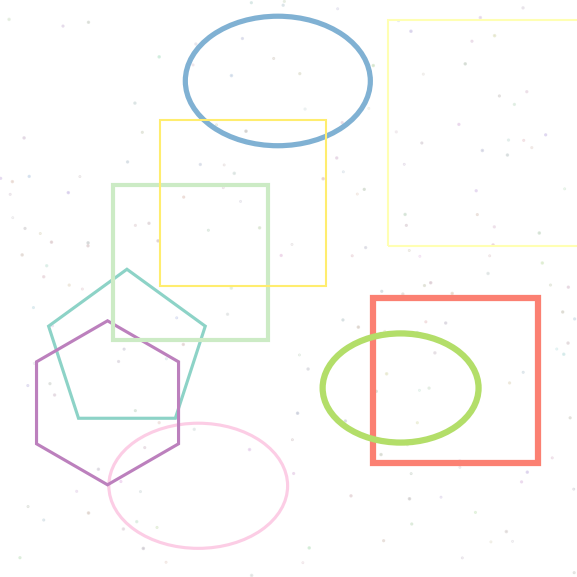[{"shape": "pentagon", "thickness": 1.5, "radius": 0.71, "center": [0.22, 0.39]}, {"shape": "square", "thickness": 1, "radius": 0.98, "center": [0.867, 0.768]}, {"shape": "square", "thickness": 3, "radius": 0.71, "center": [0.789, 0.34]}, {"shape": "oval", "thickness": 2.5, "radius": 0.8, "center": [0.481, 0.859]}, {"shape": "oval", "thickness": 3, "radius": 0.68, "center": [0.694, 0.327]}, {"shape": "oval", "thickness": 1.5, "radius": 0.77, "center": [0.343, 0.158]}, {"shape": "hexagon", "thickness": 1.5, "radius": 0.71, "center": [0.186, 0.302]}, {"shape": "square", "thickness": 2, "radius": 0.67, "center": [0.33, 0.544]}, {"shape": "square", "thickness": 1, "radius": 0.72, "center": [0.421, 0.648]}]